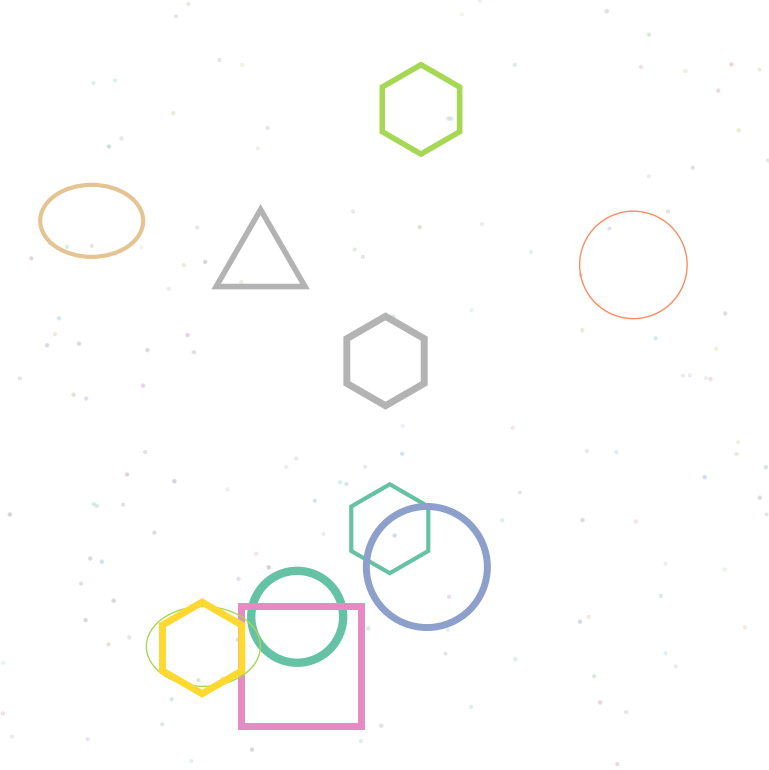[{"shape": "hexagon", "thickness": 1.5, "radius": 0.29, "center": [0.506, 0.313]}, {"shape": "circle", "thickness": 3, "radius": 0.3, "center": [0.386, 0.199]}, {"shape": "circle", "thickness": 0.5, "radius": 0.35, "center": [0.823, 0.656]}, {"shape": "circle", "thickness": 2.5, "radius": 0.39, "center": [0.554, 0.264]}, {"shape": "square", "thickness": 2.5, "radius": 0.39, "center": [0.391, 0.135]}, {"shape": "oval", "thickness": 0.5, "radius": 0.37, "center": [0.264, 0.16]}, {"shape": "hexagon", "thickness": 2, "radius": 0.29, "center": [0.547, 0.858]}, {"shape": "hexagon", "thickness": 2.5, "radius": 0.3, "center": [0.263, 0.159]}, {"shape": "oval", "thickness": 1.5, "radius": 0.33, "center": [0.119, 0.713]}, {"shape": "triangle", "thickness": 2, "radius": 0.33, "center": [0.338, 0.661]}, {"shape": "hexagon", "thickness": 2.5, "radius": 0.29, "center": [0.501, 0.531]}]